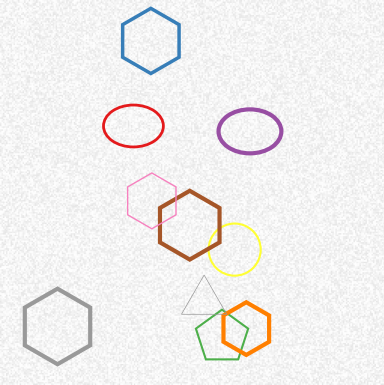[{"shape": "oval", "thickness": 2, "radius": 0.39, "center": [0.347, 0.673]}, {"shape": "hexagon", "thickness": 2.5, "radius": 0.42, "center": [0.392, 0.894]}, {"shape": "pentagon", "thickness": 1.5, "radius": 0.36, "center": [0.577, 0.124]}, {"shape": "oval", "thickness": 3, "radius": 0.41, "center": [0.649, 0.659]}, {"shape": "hexagon", "thickness": 3, "radius": 0.34, "center": [0.64, 0.146]}, {"shape": "circle", "thickness": 1.5, "radius": 0.34, "center": [0.609, 0.352]}, {"shape": "hexagon", "thickness": 3, "radius": 0.45, "center": [0.493, 0.415]}, {"shape": "hexagon", "thickness": 1, "radius": 0.36, "center": [0.394, 0.478]}, {"shape": "triangle", "thickness": 0.5, "radius": 0.34, "center": [0.53, 0.218]}, {"shape": "hexagon", "thickness": 3, "radius": 0.49, "center": [0.149, 0.152]}]